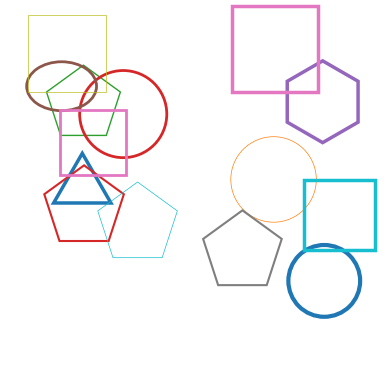[{"shape": "triangle", "thickness": 2.5, "radius": 0.43, "center": [0.214, 0.516]}, {"shape": "circle", "thickness": 3, "radius": 0.47, "center": [0.842, 0.27]}, {"shape": "circle", "thickness": 0.5, "radius": 0.56, "center": [0.711, 0.534]}, {"shape": "pentagon", "thickness": 1, "radius": 0.5, "center": [0.217, 0.73]}, {"shape": "circle", "thickness": 2, "radius": 0.57, "center": [0.32, 0.704]}, {"shape": "pentagon", "thickness": 1.5, "radius": 0.54, "center": [0.218, 0.462]}, {"shape": "hexagon", "thickness": 2.5, "radius": 0.53, "center": [0.838, 0.736]}, {"shape": "oval", "thickness": 2, "radius": 0.45, "center": [0.16, 0.776]}, {"shape": "square", "thickness": 2, "radius": 0.43, "center": [0.242, 0.63]}, {"shape": "square", "thickness": 2.5, "radius": 0.56, "center": [0.713, 0.874]}, {"shape": "pentagon", "thickness": 1.5, "radius": 0.54, "center": [0.63, 0.346]}, {"shape": "square", "thickness": 0.5, "radius": 0.5, "center": [0.174, 0.861]}, {"shape": "square", "thickness": 2.5, "radius": 0.46, "center": [0.882, 0.442]}, {"shape": "pentagon", "thickness": 0.5, "radius": 0.54, "center": [0.357, 0.419]}]